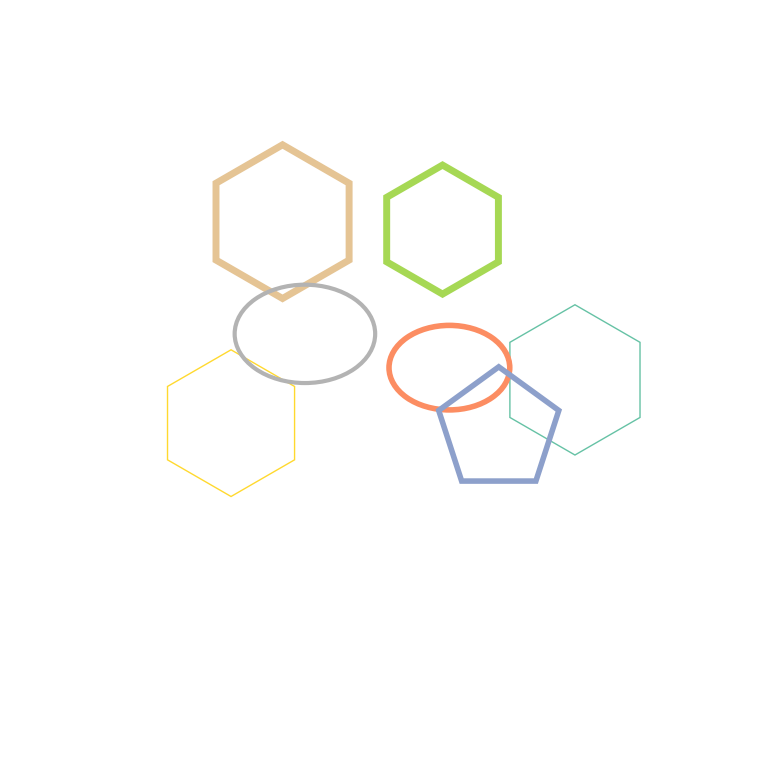[{"shape": "hexagon", "thickness": 0.5, "radius": 0.49, "center": [0.747, 0.507]}, {"shape": "oval", "thickness": 2, "radius": 0.39, "center": [0.584, 0.523]}, {"shape": "pentagon", "thickness": 2, "radius": 0.41, "center": [0.648, 0.442]}, {"shape": "hexagon", "thickness": 2.5, "radius": 0.42, "center": [0.575, 0.702]}, {"shape": "hexagon", "thickness": 0.5, "radius": 0.48, "center": [0.3, 0.45]}, {"shape": "hexagon", "thickness": 2.5, "radius": 0.5, "center": [0.367, 0.712]}, {"shape": "oval", "thickness": 1.5, "radius": 0.46, "center": [0.396, 0.566]}]